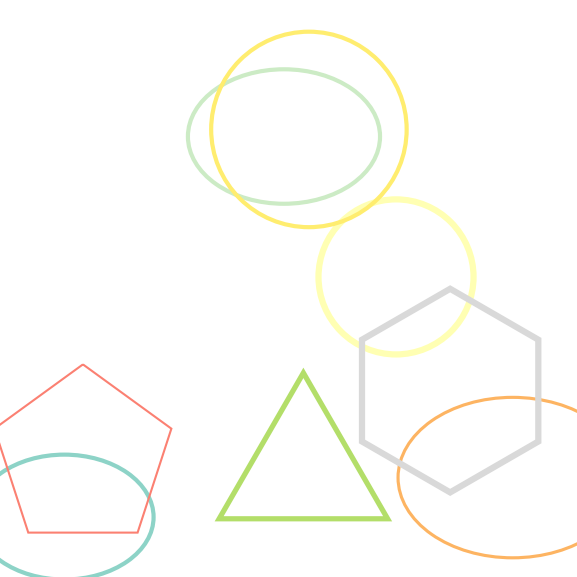[{"shape": "oval", "thickness": 2, "radius": 0.77, "center": [0.111, 0.104]}, {"shape": "circle", "thickness": 3, "radius": 0.67, "center": [0.686, 0.52]}, {"shape": "pentagon", "thickness": 1, "radius": 0.81, "center": [0.144, 0.207]}, {"shape": "oval", "thickness": 1.5, "radius": 0.99, "center": [0.888, 0.172]}, {"shape": "triangle", "thickness": 2.5, "radius": 0.84, "center": [0.525, 0.185]}, {"shape": "hexagon", "thickness": 3, "radius": 0.88, "center": [0.78, 0.323]}, {"shape": "oval", "thickness": 2, "radius": 0.83, "center": [0.492, 0.763]}, {"shape": "circle", "thickness": 2, "radius": 0.85, "center": [0.535, 0.775]}]